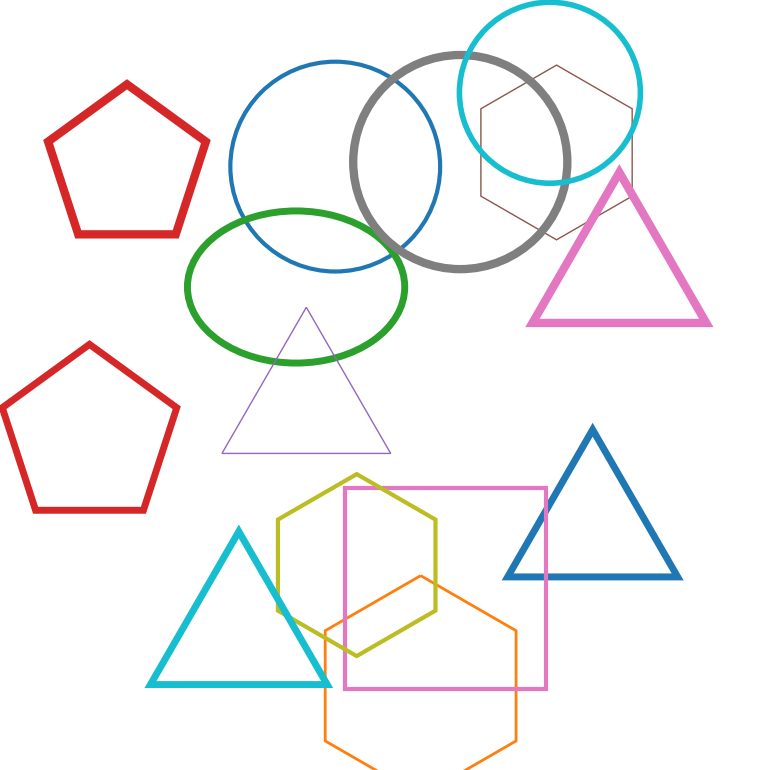[{"shape": "circle", "thickness": 1.5, "radius": 0.68, "center": [0.435, 0.784]}, {"shape": "triangle", "thickness": 2.5, "radius": 0.64, "center": [0.77, 0.314]}, {"shape": "hexagon", "thickness": 1, "radius": 0.72, "center": [0.546, 0.109]}, {"shape": "oval", "thickness": 2.5, "radius": 0.71, "center": [0.385, 0.627]}, {"shape": "pentagon", "thickness": 2.5, "radius": 0.6, "center": [0.116, 0.434]}, {"shape": "pentagon", "thickness": 3, "radius": 0.54, "center": [0.165, 0.783]}, {"shape": "triangle", "thickness": 0.5, "radius": 0.63, "center": [0.398, 0.474]}, {"shape": "hexagon", "thickness": 0.5, "radius": 0.57, "center": [0.723, 0.802]}, {"shape": "triangle", "thickness": 3, "radius": 0.65, "center": [0.804, 0.646]}, {"shape": "square", "thickness": 1.5, "radius": 0.65, "center": [0.579, 0.236]}, {"shape": "circle", "thickness": 3, "radius": 0.7, "center": [0.598, 0.79]}, {"shape": "hexagon", "thickness": 1.5, "radius": 0.59, "center": [0.463, 0.266]}, {"shape": "triangle", "thickness": 2.5, "radius": 0.66, "center": [0.31, 0.177]}, {"shape": "circle", "thickness": 2, "radius": 0.59, "center": [0.714, 0.88]}]